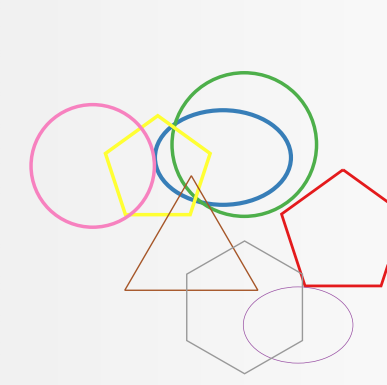[{"shape": "pentagon", "thickness": 2, "radius": 0.83, "center": [0.885, 0.392]}, {"shape": "oval", "thickness": 3, "radius": 0.88, "center": [0.575, 0.591]}, {"shape": "circle", "thickness": 2.5, "radius": 0.93, "center": [0.63, 0.625]}, {"shape": "oval", "thickness": 0.5, "radius": 0.71, "center": [0.769, 0.156]}, {"shape": "pentagon", "thickness": 2.5, "radius": 0.71, "center": [0.407, 0.557]}, {"shape": "triangle", "thickness": 1, "radius": 0.99, "center": [0.494, 0.345]}, {"shape": "circle", "thickness": 2.5, "radius": 0.8, "center": [0.239, 0.569]}, {"shape": "hexagon", "thickness": 1, "radius": 0.86, "center": [0.631, 0.202]}]